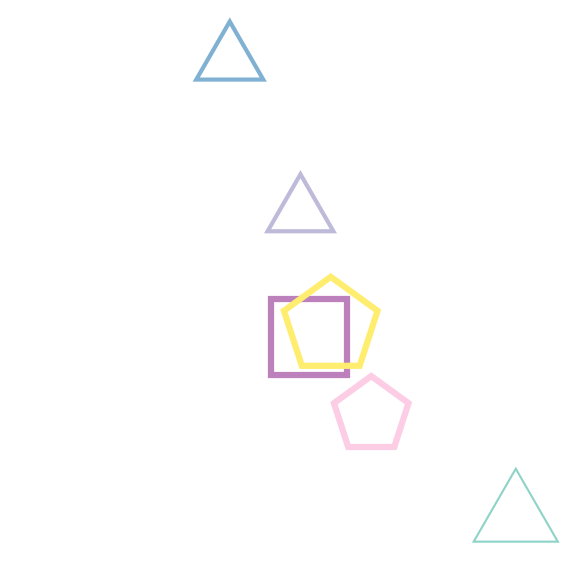[{"shape": "triangle", "thickness": 1, "radius": 0.42, "center": [0.893, 0.103]}, {"shape": "triangle", "thickness": 2, "radius": 0.33, "center": [0.52, 0.632]}, {"shape": "triangle", "thickness": 2, "radius": 0.34, "center": [0.398, 0.895]}, {"shape": "pentagon", "thickness": 3, "radius": 0.34, "center": [0.643, 0.28]}, {"shape": "square", "thickness": 3, "radius": 0.33, "center": [0.536, 0.416]}, {"shape": "pentagon", "thickness": 3, "radius": 0.43, "center": [0.573, 0.435]}]